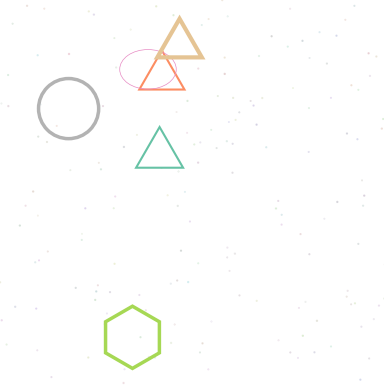[{"shape": "triangle", "thickness": 1.5, "radius": 0.35, "center": [0.415, 0.6]}, {"shape": "triangle", "thickness": 1.5, "radius": 0.34, "center": [0.42, 0.801]}, {"shape": "oval", "thickness": 0.5, "radius": 0.37, "center": [0.384, 0.82]}, {"shape": "hexagon", "thickness": 2.5, "radius": 0.4, "center": [0.344, 0.124]}, {"shape": "triangle", "thickness": 3, "radius": 0.33, "center": [0.466, 0.884]}, {"shape": "circle", "thickness": 2.5, "radius": 0.39, "center": [0.178, 0.718]}]